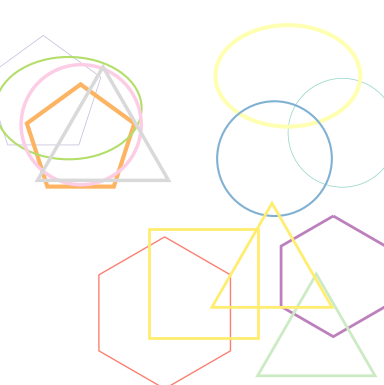[{"shape": "circle", "thickness": 0.5, "radius": 0.71, "center": [0.89, 0.655]}, {"shape": "oval", "thickness": 3, "radius": 0.94, "center": [0.748, 0.803]}, {"shape": "pentagon", "thickness": 0.5, "radius": 0.79, "center": [0.112, 0.751]}, {"shape": "hexagon", "thickness": 1, "radius": 0.99, "center": [0.428, 0.187]}, {"shape": "circle", "thickness": 1.5, "radius": 0.74, "center": [0.713, 0.588]}, {"shape": "pentagon", "thickness": 3, "radius": 0.73, "center": [0.209, 0.634]}, {"shape": "oval", "thickness": 1.5, "radius": 0.95, "center": [0.178, 0.719]}, {"shape": "circle", "thickness": 2.5, "radius": 0.78, "center": [0.211, 0.676]}, {"shape": "triangle", "thickness": 2.5, "radius": 0.98, "center": [0.268, 0.63]}, {"shape": "hexagon", "thickness": 2, "radius": 0.78, "center": [0.866, 0.282]}, {"shape": "triangle", "thickness": 2, "radius": 0.88, "center": [0.822, 0.112]}, {"shape": "triangle", "thickness": 2, "radius": 0.9, "center": [0.706, 0.292]}, {"shape": "square", "thickness": 2, "radius": 0.71, "center": [0.528, 0.264]}]